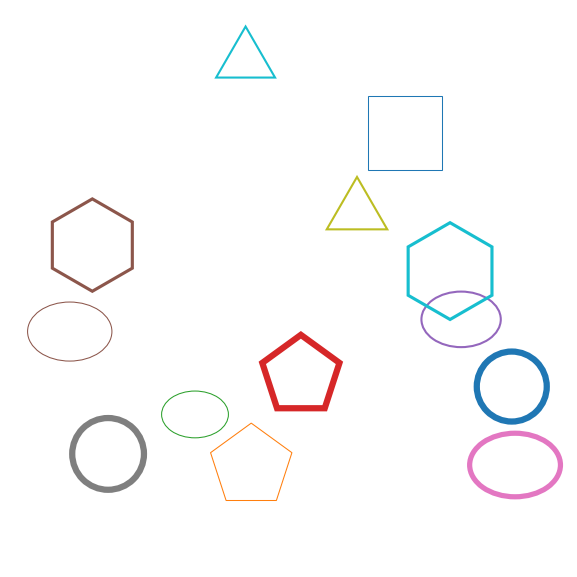[{"shape": "square", "thickness": 0.5, "radius": 0.32, "center": [0.701, 0.769]}, {"shape": "circle", "thickness": 3, "radius": 0.3, "center": [0.886, 0.33]}, {"shape": "pentagon", "thickness": 0.5, "radius": 0.37, "center": [0.435, 0.192]}, {"shape": "oval", "thickness": 0.5, "radius": 0.29, "center": [0.338, 0.281]}, {"shape": "pentagon", "thickness": 3, "radius": 0.35, "center": [0.521, 0.349]}, {"shape": "oval", "thickness": 1, "radius": 0.34, "center": [0.798, 0.446]}, {"shape": "oval", "thickness": 0.5, "radius": 0.37, "center": [0.121, 0.425]}, {"shape": "hexagon", "thickness": 1.5, "radius": 0.4, "center": [0.16, 0.575]}, {"shape": "oval", "thickness": 2.5, "radius": 0.39, "center": [0.892, 0.194]}, {"shape": "circle", "thickness": 3, "radius": 0.31, "center": [0.187, 0.213]}, {"shape": "triangle", "thickness": 1, "radius": 0.3, "center": [0.618, 0.632]}, {"shape": "hexagon", "thickness": 1.5, "radius": 0.42, "center": [0.779, 0.53]}, {"shape": "triangle", "thickness": 1, "radius": 0.29, "center": [0.425, 0.894]}]